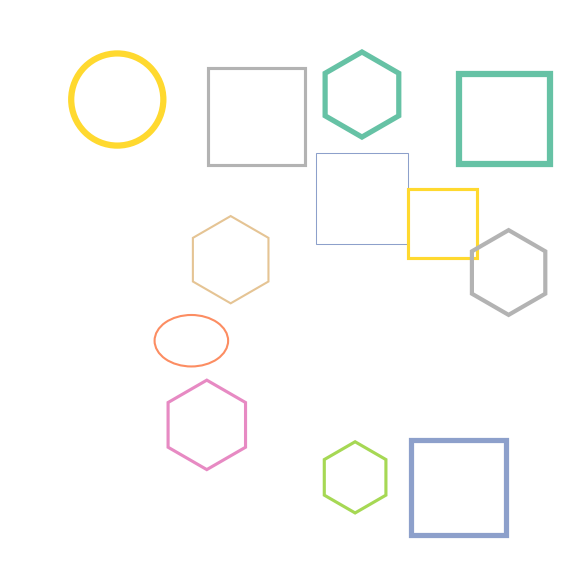[{"shape": "hexagon", "thickness": 2.5, "radius": 0.37, "center": [0.627, 0.835]}, {"shape": "square", "thickness": 3, "radius": 0.39, "center": [0.873, 0.793]}, {"shape": "oval", "thickness": 1, "radius": 0.32, "center": [0.331, 0.409]}, {"shape": "square", "thickness": 0.5, "radius": 0.39, "center": [0.627, 0.655]}, {"shape": "square", "thickness": 2.5, "radius": 0.41, "center": [0.794, 0.155]}, {"shape": "hexagon", "thickness": 1.5, "radius": 0.39, "center": [0.358, 0.263]}, {"shape": "hexagon", "thickness": 1.5, "radius": 0.31, "center": [0.615, 0.173]}, {"shape": "square", "thickness": 1.5, "radius": 0.3, "center": [0.766, 0.613]}, {"shape": "circle", "thickness": 3, "radius": 0.4, "center": [0.203, 0.827]}, {"shape": "hexagon", "thickness": 1, "radius": 0.38, "center": [0.399, 0.549]}, {"shape": "hexagon", "thickness": 2, "radius": 0.37, "center": [0.881, 0.527]}, {"shape": "square", "thickness": 1.5, "radius": 0.42, "center": [0.444, 0.798]}]